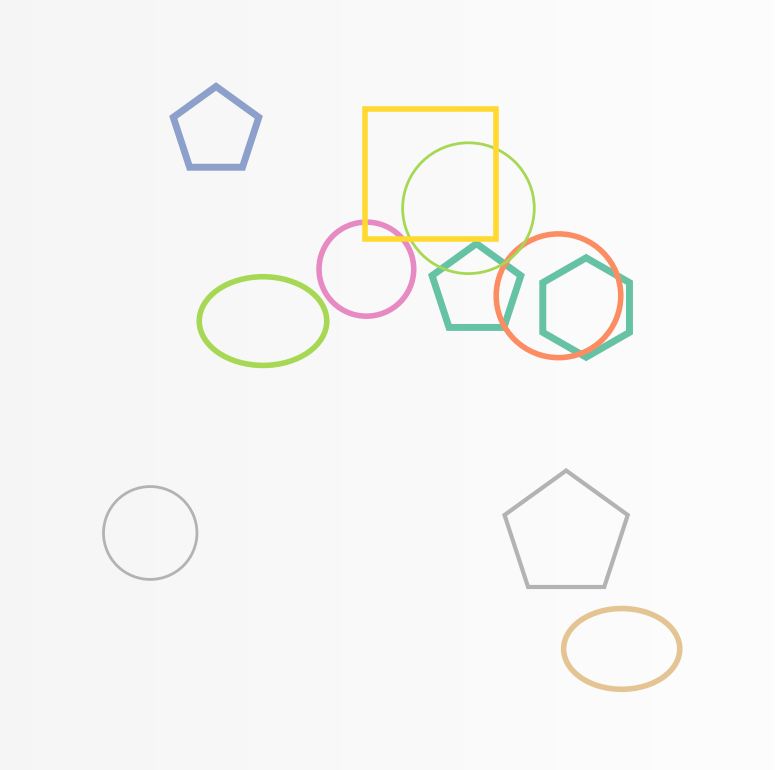[{"shape": "pentagon", "thickness": 2.5, "radius": 0.3, "center": [0.615, 0.623]}, {"shape": "hexagon", "thickness": 2.5, "radius": 0.32, "center": [0.756, 0.601]}, {"shape": "circle", "thickness": 2, "radius": 0.4, "center": [0.721, 0.616]}, {"shape": "pentagon", "thickness": 2.5, "radius": 0.29, "center": [0.279, 0.83]}, {"shape": "circle", "thickness": 2, "radius": 0.31, "center": [0.473, 0.65]}, {"shape": "oval", "thickness": 2, "radius": 0.41, "center": [0.339, 0.583]}, {"shape": "circle", "thickness": 1, "radius": 0.42, "center": [0.604, 0.73]}, {"shape": "square", "thickness": 2, "radius": 0.42, "center": [0.556, 0.774]}, {"shape": "oval", "thickness": 2, "radius": 0.37, "center": [0.802, 0.157]}, {"shape": "circle", "thickness": 1, "radius": 0.3, "center": [0.194, 0.308]}, {"shape": "pentagon", "thickness": 1.5, "radius": 0.42, "center": [0.731, 0.305]}]